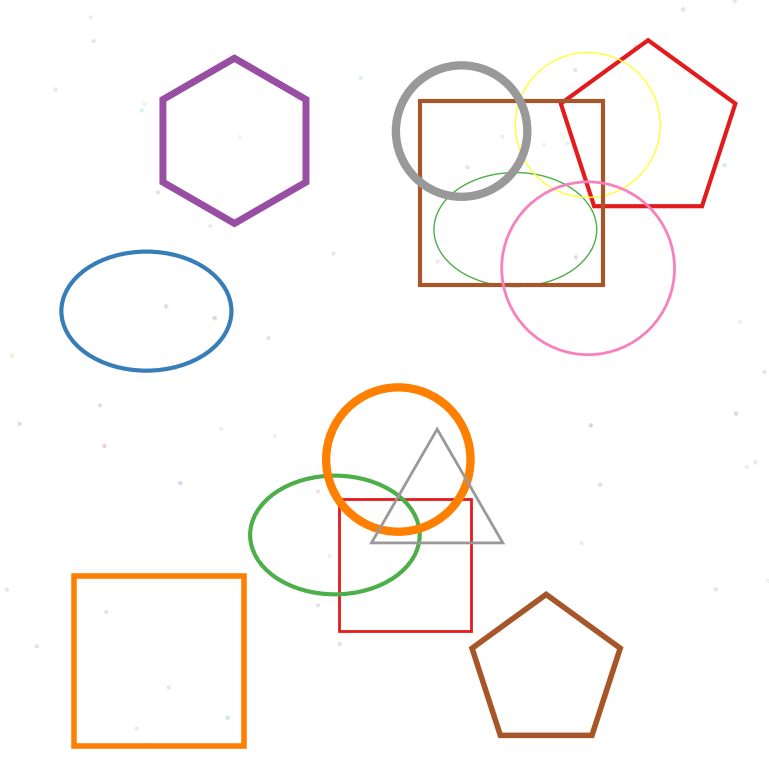[{"shape": "square", "thickness": 1, "radius": 0.43, "center": [0.526, 0.266]}, {"shape": "pentagon", "thickness": 1.5, "radius": 0.6, "center": [0.842, 0.829]}, {"shape": "oval", "thickness": 1.5, "radius": 0.55, "center": [0.19, 0.596]}, {"shape": "oval", "thickness": 0.5, "radius": 0.53, "center": [0.669, 0.702]}, {"shape": "oval", "thickness": 1.5, "radius": 0.55, "center": [0.435, 0.305]}, {"shape": "hexagon", "thickness": 2.5, "radius": 0.54, "center": [0.304, 0.817]}, {"shape": "circle", "thickness": 3, "radius": 0.47, "center": [0.517, 0.403]}, {"shape": "square", "thickness": 2, "radius": 0.55, "center": [0.207, 0.142]}, {"shape": "circle", "thickness": 0.5, "radius": 0.47, "center": [0.763, 0.838]}, {"shape": "square", "thickness": 1.5, "radius": 0.59, "center": [0.664, 0.749]}, {"shape": "pentagon", "thickness": 2, "radius": 0.51, "center": [0.709, 0.127]}, {"shape": "circle", "thickness": 1, "radius": 0.56, "center": [0.764, 0.652]}, {"shape": "circle", "thickness": 3, "radius": 0.43, "center": [0.599, 0.83]}, {"shape": "triangle", "thickness": 1, "radius": 0.49, "center": [0.568, 0.344]}]